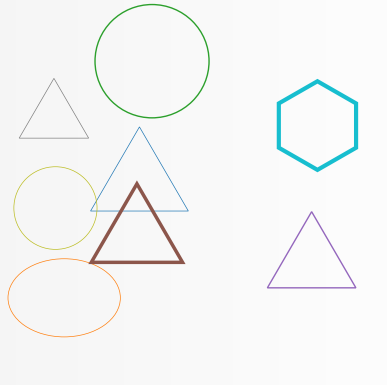[{"shape": "triangle", "thickness": 0.5, "radius": 0.73, "center": [0.36, 0.525]}, {"shape": "oval", "thickness": 0.5, "radius": 0.72, "center": [0.166, 0.226]}, {"shape": "circle", "thickness": 1, "radius": 0.74, "center": [0.392, 0.841]}, {"shape": "triangle", "thickness": 1, "radius": 0.66, "center": [0.804, 0.318]}, {"shape": "triangle", "thickness": 2.5, "radius": 0.68, "center": [0.353, 0.387]}, {"shape": "triangle", "thickness": 0.5, "radius": 0.52, "center": [0.139, 0.693]}, {"shape": "circle", "thickness": 0.5, "radius": 0.54, "center": [0.143, 0.46]}, {"shape": "hexagon", "thickness": 3, "radius": 0.58, "center": [0.819, 0.674]}]